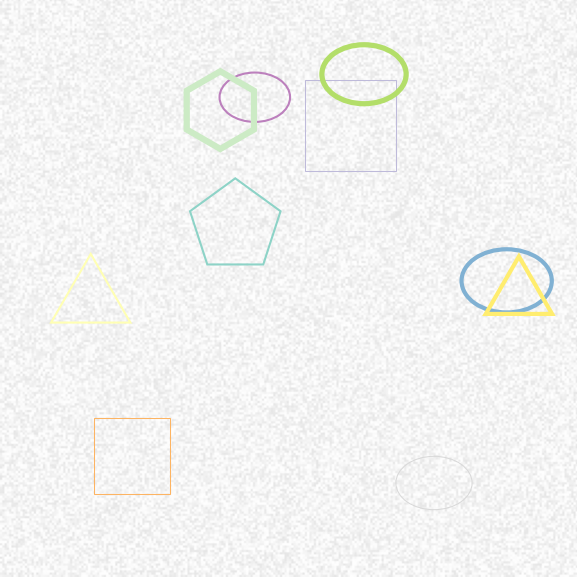[{"shape": "pentagon", "thickness": 1, "radius": 0.41, "center": [0.407, 0.608]}, {"shape": "triangle", "thickness": 1, "radius": 0.4, "center": [0.157, 0.48]}, {"shape": "square", "thickness": 0.5, "radius": 0.4, "center": [0.606, 0.782]}, {"shape": "oval", "thickness": 2, "radius": 0.39, "center": [0.877, 0.513]}, {"shape": "square", "thickness": 0.5, "radius": 0.33, "center": [0.229, 0.21]}, {"shape": "oval", "thickness": 2.5, "radius": 0.36, "center": [0.63, 0.871]}, {"shape": "oval", "thickness": 0.5, "radius": 0.33, "center": [0.752, 0.163]}, {"shape": "oval", "thickness": 1, "radius": 0.31, "center": [0.441, 0.831]}, {"shape": "hexagon", "thickness": 3, "radius": 0.34, "center": [0.382, 0.808]}, {"shape": "triangle", "thickness": 2, "radius": 0.33, "center": [0.899, 0.489]}]